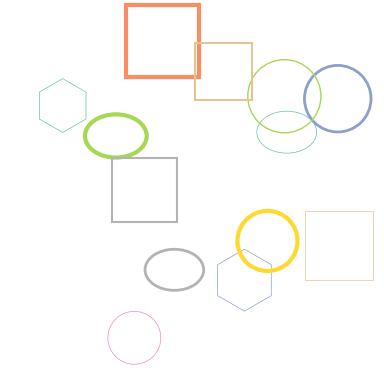[{"shape": "oval", "thickness": 0.5, "radius": 0.39, "center": [0.745, 0.657]}, {"shape": "hexagon", "thickness": 0.5, "radius": 0.35, "center": [0.163, 0.726]}, {"shape": "square", "thickness": 3, "radius": 0.47, "center": [0.423, 0.894]}, {"shape": "hexagon", "thickness": 0.5, "radius": 0.4, "center": [0.635, 0.272]}, {"shape": "circle", "thickness": 2, "radius": 0.43, "center": [0.877, 0.744]}, {"shape": "circle", "thickness": 0.5, "radius": 0.34, "center": [0.349, 0.123]}, {"shape": "oval", "thickness": 3, "radius": 0.4, "center": [0.301, 0.647]}, {"shape": "circle", "thickness": 1, "radius": 0.48, "center": [0.739, 0.75]}, {"shape": "circle", "thickness": 3, "radius": 0.39, "center": [0.695, 0.374]}, {"shape": "square", "thickness": 0.5, "radius": 0.44, "center": [0.88, 0.362]}, {"shape": "square", "thickness": 1.5, "radius": 0.37, "center": [0.581, 0.815]}, {"shape": "square", "thickness": 1.5, "radius": 0.42, "center": [0.375, 0.506]}, {"shape": "oval", "thickness": 2, "radius": 0.38, "center": [0.453, 0.299]}]